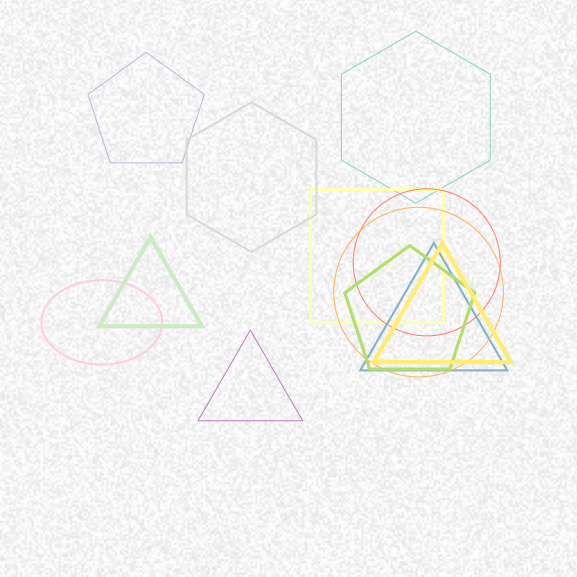[{"shape": "hexagon", "thickness": 0.5, "radius": 0.74, "center": [0.72, 0.796]}, {"shape": "square", "thickness": 1.5, "radius": 0.58, "center": [0.652, 0.557]}, {"shape": "pentagon", "thickness": 0.5, "radius": 0.53, "center": [0.253, 0.803]}, {"shape": "circle", "thickness": 0.5, "radius": 0.64, "center": [0.739, 0.545]}, {"shape": "triangle", "thickness": 1, "radius": 0.73, "center": [0.751, 0.431]}, {"shape": "circle", "thickness": 0.5, "radius": 0.73, "center": [0.725, 0.493]}, {"shape": "pentagon", "thickness": 1.5, "radius": 0.59, "center": [0.71, 0.456]}, {"shape": "oval", "thickness": 1, "radius": 0.52, "center": [0.176, 0.441]}, {"shape": "hexagon", "thickness": 1, "radius": 0.65, "center": [0.435, 0.692]}, {"shape": "triangle", "thickness": 0.5, "radius": 0.52, "center": [0.433, 0.323]}, {"shape": "triangle", "thickness": 2, "radius": 0.51, "center": [0.261, 0.486]}, {"shape": "triangle", "thickness": 2, "radius": 0.69, "center": [0.766, 0.441]}]